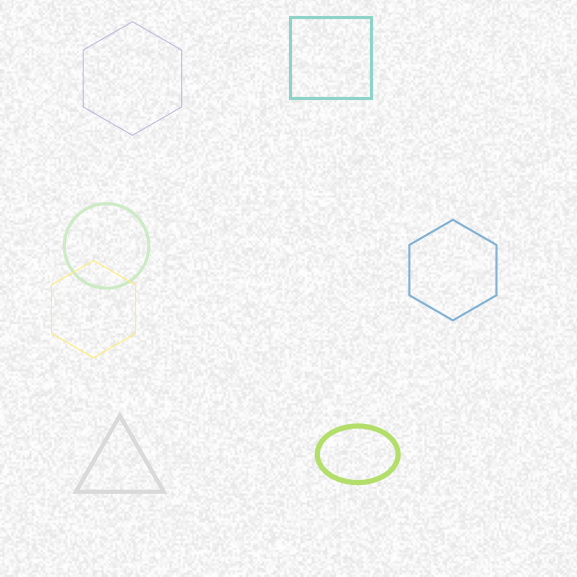[{"shape": "square", "thickness": 1.5, "radius": 0.35, "center": [0.572, 0.9]}, {"shape": "hexagon", "thickness": 0.5, "radius": 0.49, "center": [0.229, 0.863]}, {"shape": "hexagon", "thickness": 1, "radius": 0.44, "center": [0.784, 0.531]}, {"shape": "oval", "thickness": 2.5, "radius": 0.35, "center": [0.619, 0.212]}, {"shape": "triangle", "thickness": 2, "radius": 0.44, "center": [0.208, 0.192]}, {"shape": "circle", "thickness": 1.5, "radius": 0.37, "center": [0.185, 0.573]}, {"shape": "hexagon", "thickness": 0.5, "radius": 0.42, "center": [0.162, 0.464]}]